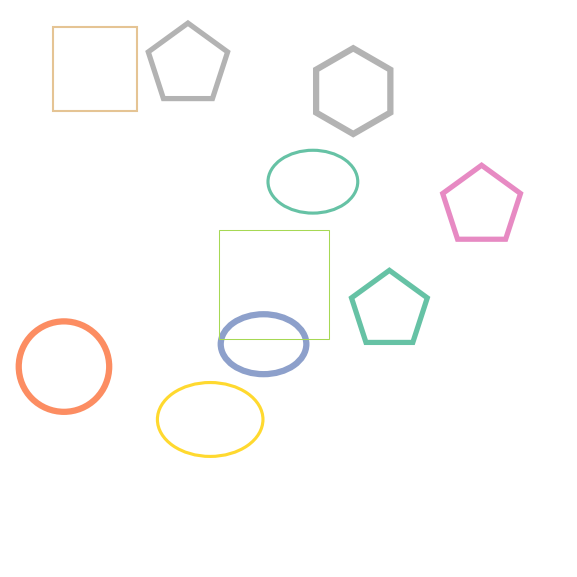[{"shape": "pentagon", "thickness": 2.5, "radius": 0.35, "center": [0.674, 0.462]}, {"shape": "oval", "thickness": 1.5, "radius": 0.39, "center": [0.542, 0.685]}, {"shape": "circle", "thickness": 3, "radius": 0.39, "center": [0.111, 0.364]}, {"shape": "oval", "thickness": 3, "radius": 0.37, "center": [0.456, 0.403]}, {"shape": "pentagon", "thickness": 2.5, "radius": 0.35, "center": [0.834, 0.642]}, {"shape": "square", "thickness": 0.5, "radius": 0.47, "center": [0.475, 0.506]}, {"shape": "oval", "thickness": 1.5, "radius": 0.46, "center": [0.364, 0.273]}, {"shape": "square", "thickness": 1, "radius": 0.37, "center": [0.165, 0.88]}, {"shape": "pentagon", "thickness": 2.5, "radius": 0.36, "center": [0.325, 0.887]}, {"shape": "hexagon", "thickness": 3, "radius": 0.37, "center": [0.612, 0.841]}]